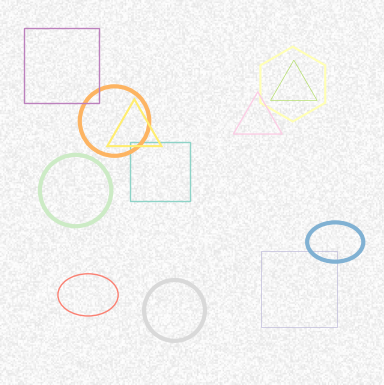[{"shape": "square", "thickness": 1, "radius": 0.39, "center": [0.416, 0.555]}, {"shape": "hexagon", "thickness": 1.5, "radius": 0.49, "center": [0.761, 0.782]}, {"shape": "square", "thickness": 0.5, "radius": 0.49, "center": [0.777, 0.249]}, {"shape": "oval", "thickness": 1, "radius": 0.39, "center": [0.229, 0.234]}, {"shape": "oval", "thickness": 3, "radius": 0.36, "center": [0.871, 0.371]}, {"shape": "circle", "thickness": 3, "radius": 0.45, "center": [0.298, 0.686]}, {"shape": "triangle", "thickness": 0.5, "radius": 0.35, "center": [0.763, 0.774]}, {"shape": "triangle", "thickness": 1, "radius": 0.37, "center": [0.67, 0.688]}, {"shape": "circle", "thickness": 3, "radius": 0.4, "center": [0.453, 0.194]}, {"shape": "square", "thickness": 1, "radius": 0.49, "center": [0.16, 0.83]}, {"shape": "circle", "thickness": 3, "radius": 0.46, "center": [0.196, 0.505]}, {"shape": "triangle", "thickness": 1.5, "radius": 0.41, "center": [0.349, 0.661]}]